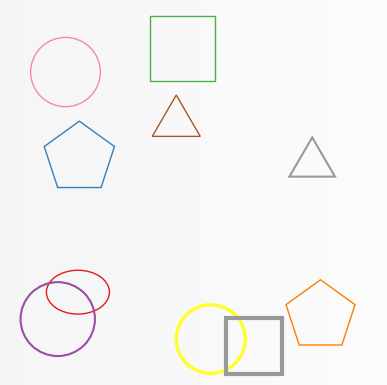[{"shape": "oval", "thickness": 1, "radius": 0.41, "center": [0.201, 0.241]}, {"shape": "pentagon", "thickness": 1, "radius": 0.48, "center": [0.205, 0.59]}, {"shape": "square", "thickness": 1, "radius": 0.42, "center": [0.471, 0.874]}, {"shape": "circle", "thickness": 1.5, "radius": 0.48, "center": [0.149, 0.171]}, {"shape": "pentagon", "thickness": 1, "radius": 0.47, "center": [0.827, 0.18]}, {"shape": "circle", "thickness": 2.5, "radius": 0.45, "center": [0.544, 0.119]}, {"shape": "triangle", "thickness": 1, "radius": 0.36, "center": [0.455, 0.681]}, {"shape": "circle", "thickness": 1, "radius": 0.45, "center": [0.169, 0.813]}, {"shape": "square", "thickness": 3, "radius": 0.36, "center": [0.656, 0.101]}, {"shape": "triangle", "thickness": 1.5, "radius": 0.34, "center": [0.806, 0.575]}]